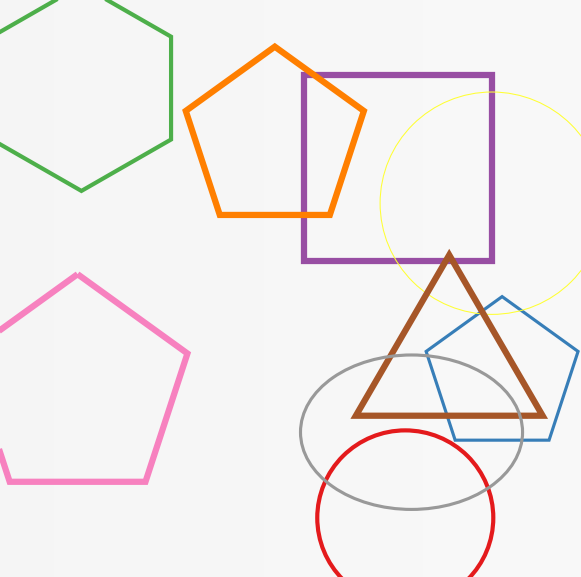[{"shape": "circle", "thickness": 2, "radius": 0.76, "center": [0.697, 0.102]}, {"shape": "pentagon", "thickness": 1.5, "radius": 0.69, "center": [0.864, 0.348]}, {"shape": "hexagon", "thickness": 2, "radius": 0.89, "center": [0.14, 0.847]}, {"shape": "square", "thickness": 3, "radius": 0.81, "center": [0.684, 0.708]}, {"shape": "pentagon", "thickness": 3, "radius": 0.81, "center": [0.473, 0.757]}, {"shape": "circle", "thickness": 0.5, "radius": 0.96, "center": [0.846, 0.647]}, {"shape": "triangle", "thickness": 3, "radius": 0.93, "center": [0.773, 0.372]}, {"shape": "pentagon", "thickness": 3, "radius": 0.99, "center": [0.133, 0.326]}, {"shape": "oval", "thickness": 1.5, "radius": 0.96, "center": [0.708, 0.251]}]